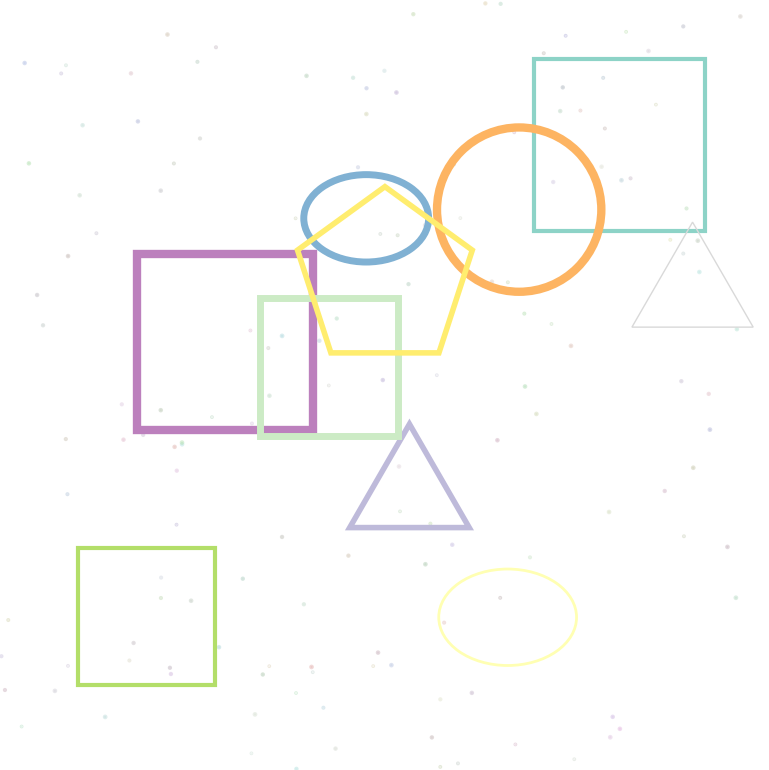[{"shape": "square", "thickness": 1.5, "radius": 0.56, "center": [0.804, 0.812]}, {"shape": "oval", "thickness": 1, "radius": 0.45, "center": [0.659, 0.198]}, {"shape": "triangle", "thickness": 2, "radius": 0.45, "center": [0.532, 0.36]}, {"shape": "oval", "thickness": 2.5, "radius": 0.41, "center": [0.476, 0.716]}, {"shape": "circle", "thickness": 3, "radius": 0.53, "center": [0.674, 0.728]}, {"shape": "square", "thickness": 1.5, "radius": 0.44, "center": [0.19, 0.2]}, {"shape": "triangle", "thickness": 0.5, "radius": 0.45, "center": [0.899, 0.621]}, {"shape": "square", "thickness": 3, "radius": 0.57, "center": [0.292, 0.556]}, {"shape": "square", "thickness": 2.5, "radius": 0.45, "center": [0.427, 0.524]}, {"shape": "pentagon", "thickness": 2, "radius": 0.6, "center": [0.5, 0.638]}]